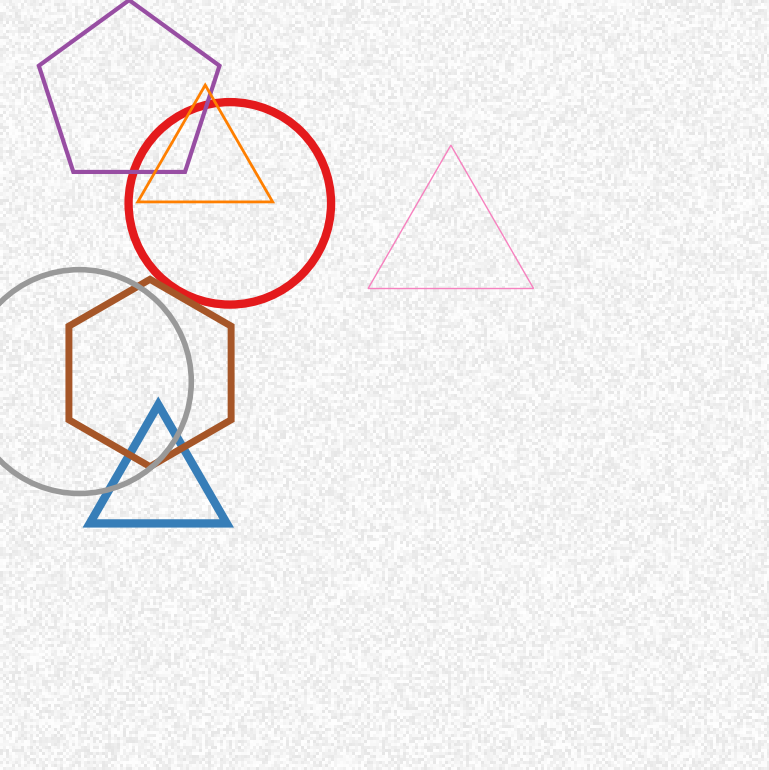[{"shape": "circle", "thickness": 3, "radius": 0.66, "center": [0.298, 0.736]}, {"shape": "triangle", "thickness": 3, "radius": 0.51, "center": [0.206, 0.372]}, {"shape": "pentagon", "thickness": 1.5, "radius": 0.62, "center": [0.168, 0.877]}, {"shape": "triangle", "thickness": 1, "radius": 0.51, "center": [0.267, 0.788]}, {"shape": "hexagon", "thickness": 2.5, "radius": 0.61, "center": [0.195, 0.516]}, {"shape": "triangle", "thickness": 0.5, "radius": 0.62, "center": [0.586, 0.687]}, {"shape": "circle", "thickness": 2, "radius": 0.73, "center": [0.103, 0.504]}]